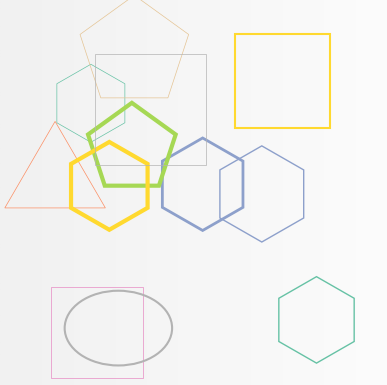[{"shape": "hexagon", "thickness": 0.5, "radius": 0.51, "center": [0.234, 0.732]}, {"shape": "hexagon", "thickness": 1, "radius": 0.56, "center": [0.817, 0.169]}, {"shape": "triangle", "thickness": 0.5, "radius": 0.75, "center": [0.142, 0.535]}, {"shape": "hexagon", "thickness": 2, "radius": 0.6, "center": [0.523, 0.521]}, {"shape": "hexagon", "thickness": 1, "radius": 0.62, "center": [0.676, 0.496]}, {"shape": "square", "thickness": 0.5, "radius": 0.59, "center": [0.251, 0.137]}, {"shape": "pentagon", "thickness": 3, "radius": 0.59, "center": [0.34, 0.614]}, {"shape": "hexagon", "thickness": 3, "radius": 0.57, "center": [0.282, 0.517]}, {"shape": "square", "thickness": 1.5, "radius": 0.61, "center": [0.728, 0.79]}, {"shape": "pentagon", "thickness": 0.5, "radius": 0.74, "center": [0.347, 0.865]}, {"shape": "square", "thickness": 0.5, "radius": 0.72, "center": [0.388, 0.716]}, {"shape": "oval", "thickness": 1.5, "radius": 0.69, "center": [0.306, 0.148]}]